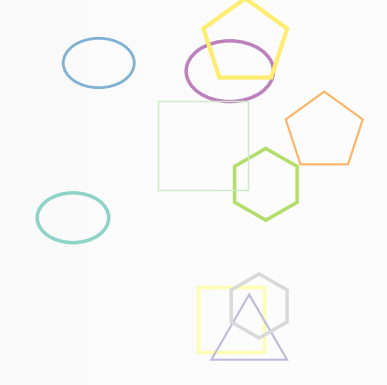[{"shape": "oval", "thickness": 2.5, "radius": 0.46, "center": [0.188, 0.434]}, {"shape": "square", "thickness": 2.5, "radius": 0.43, "center": [0.596, 0.17]}, {"shape": "triangle", "thickness": 1.5, "radius": 0.56, "center": [0.643, 0.122]}, {"shape": "oval", "thickness": 2, "radius": 0.46, "center": [0.255, 0.836]}, {"shape": "pentagon", "thickness": 1.5, "radius": 0.52, "center": [0.837, 0.658]}, {"shape": "hexagon", "thickness": 2.5, "radius": 0.47, "center": [0.686, 0.521]}, {"shape": "hexagon", "thickness": 2.5, "radius": 0.42, "center": [0.669, 0.205]}, {"shape": "oval", "thickness": 2.5, "radius": 0.56, "center": [0.593, 0.815]}, {"shape": "square", "thickness": 1, "radius": 0.58, "center": [0.524, 0.622]}, {"shape": "pentagon", "thickness": 3, "radius": 0.57, "center": [0.633, 0.891]}]